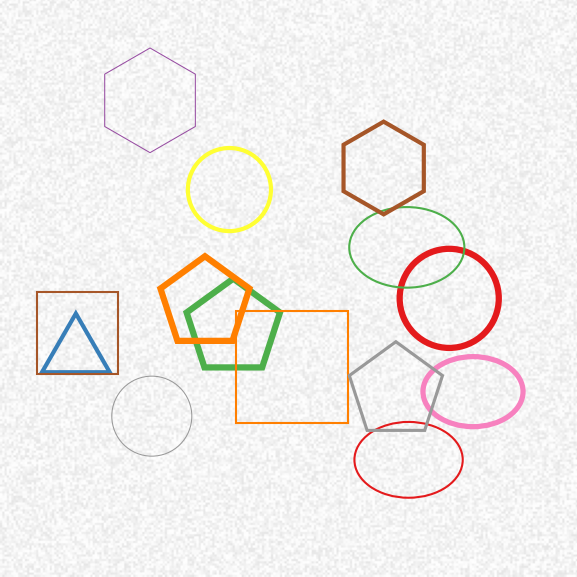[{"shape": "circle", "thickness": 3, "radius": 0.43, "center": [0.778, 0.482]}, {"shape": "oval", "thickness": 1, "radius": 0.47, "center": [0.707, 0.203]}, {"shape": "triangle", "thickness": 2, "radius": 0.34, "center": [0.131, 0.388]}, {"shape": "pentagon", "thickness": 3, "radius": 0.42, "center": [0.404, 0.432]}, {"shape": "oval", "thickness": 1, "radius": 0.5, "center": [0.704, 0.571]}, {"shape": "hexagon", "thickness": 0.5, "radius": 0.45, "center": [0.26, 0.825]}, {"shape": "square", "thickness": 1, "radius": 0.49, "center": [0.505, 0.364]}, {"shape": "pentagon", "thickness": 3, "radius": 0.41, "center": [0.355, 0.474]}, {"shape": "circle", "thickness": 2, "radius": 0.36, "center": [0.397, 0.671]}, {"shape": "square", "thickness": 1, "radius": 0.35, "center": [0.134, 0.422]}, {"shape": "hexagon", "thickness": 2, "radius": 0.4, "center": [0.664, 0.708]}, {"shape": "oval", "thickness": 2.5, "radius": 0.43, "center": [0.819, 0.321]}, {"shape": "circle", "thickness": 0.5, "radius": 0.35, "center": [0.263, 0.279]}, {"shape": "pentagon", "thickness": 1.5, "radius": 0.42, "center": [0.686, 0.323]}]